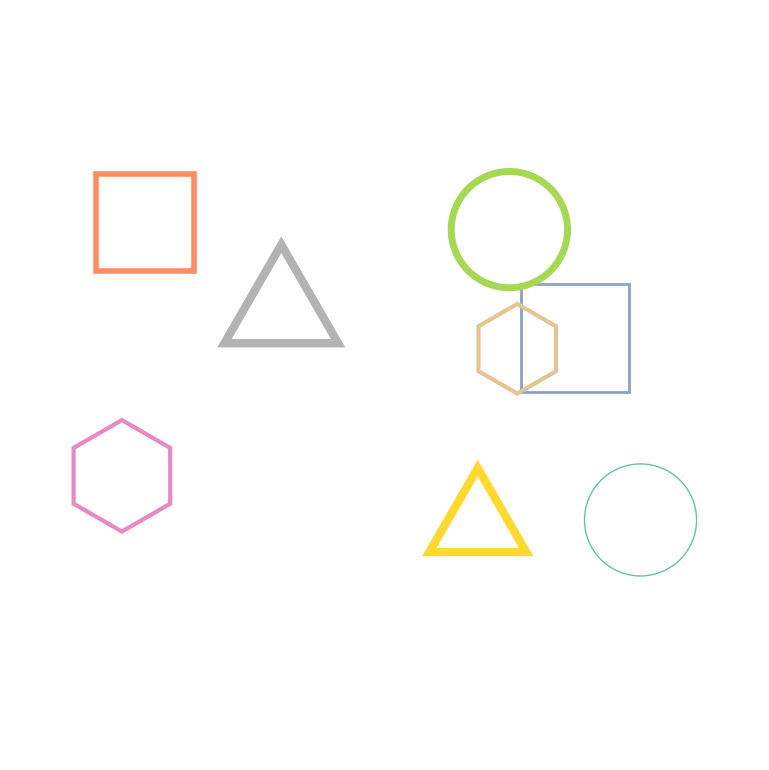[{"shape": "circle", "thickness": 0.5, "radius": 0.36, "center": [0.832, 0.325]}, {"shape": "square", "thickness": 2, "radius": 0.32, "center": [0.188, 0.711]}, {"shape": "square", "thickness": 1, "radius": 0.35, "center": [0.747, 0.561]}, {"shape": "hexagon", "thickness": 1.5, "radius": 0.36, "center": [0.158, 0.382]}, {"shape": "circle", "thickness": 2.5, "radius": 0.38, "center": [0.662, 0.702]}, {"shape": "triangle", "thickness": 3, "radius": 0.36, "center": [0.62, 0.319]}, {"shape": "hexagon", "thickness": 1.5, "radius": 0.29, "center": [0.672, 0.547]}, {"shape": "triangle", "thickness": 3, "radius": 0.43, "center": [0.365, 0.597]}]